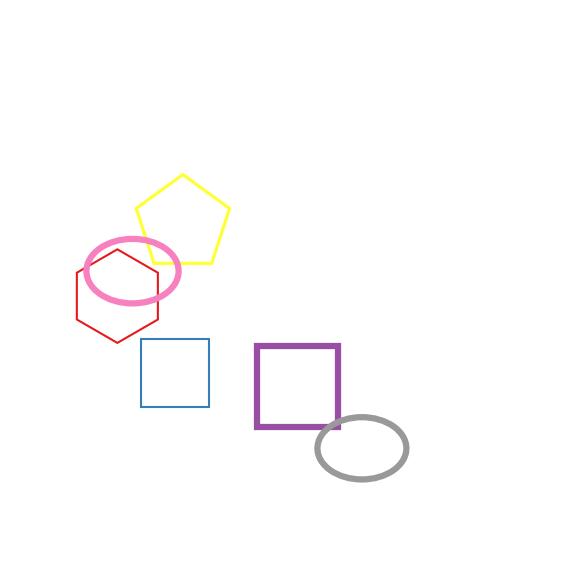[{"shape": "hexagon", "thickness": 1, "radius": 0.41, "center": [0.203, 0.486]}, {"shape": "square", "thickness": 1, "radius": 0.29, "center": [0.303, 0.354]}, {"shape": "square", "thickness": 3, "radius": 0.35, "center": [0.515, 0.33]}, {"shape": "pentagon", "thickness": 1.5, "radius": 0.42, "center": [0.317, 0.612]}, {"shape": "oval", "thickness": 3, "radius": 0.4, "center": [0.229, 0.53]}, {"shape": "oval", "thickness": 3, "radius": 0.39, "center": [0.627, 0.223]}]